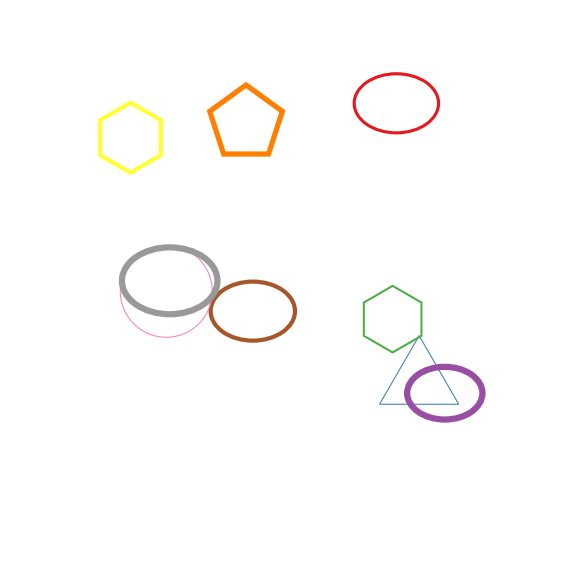[{"shape": "oval", "thickness": 1.5, "radius": 0.37, "center": [0.686, 0.82]}, {"shape": "triangle", "thickness": 0.5, "radius": 0.4, "center": [0.726, 0.339]}, {"shape": "hexagon", "thickness": 1, "radius": 0.29, "center": [0.68, 0.446]}, {"shape": "oval", "thickness": 3, "radius": 0.33, "center": [0.77, 0.318]}, {"shape": "pentagon", "thickness": 2.5, "radius": 0.33, "center": [0.426, 0.786]}, {"shape": "hexagon", "thickness": 2, "radius": 0.3, "center": [0.226, 0.761]}, {"shape": "oval", "thickness": 2, "radius": 0.37, "center": [0.438, 0.46]}, {"shape": "circle", "thickness": 0.5, "radius": 0.4, "center": [0.288, 0.495]}, {"shape": "oval", "thickness": 3, "radius": 0.41, "center": [0.294, 0.513]}]